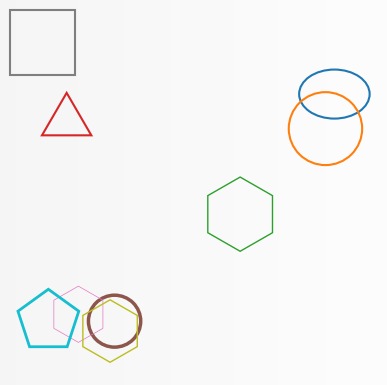[{"shape": "oval", "thickness": 1.5, "radius": 0.45, "center": [0.863, 0.756]}, {"shape": "circle", "thickness": 1.5, "radius": 0.47, "center": [0.84, 0.666]}, {"shape": "hexagon", "thickness": 1, "radius": 0.48, "center": [0.62, 0.444]}, {"shape": "triangle", "thickness": 1.5, "radius": 0.37, "center": [0.172, 0.685]}, {"shape": "circle", "thickness": 2.5, "radius": 0.34, "center": [0.296, 0.166]}, {"shape": "hexagon", "thickness": 0.5, "radius": 0.37, "center": [0.202, 0.184]}, {"shape": "square", "thickness": 1.5, "radius": 0.42, "center": [0.11, 0.891]}, {"shape": "hexagon", "thickness": 1, "radius": 0.41, "center": [0.284, 0.14]}, {"shape": "pentagon", "thickness": 2, "radius": 0.41, "center": [0.125, 0.166]}]